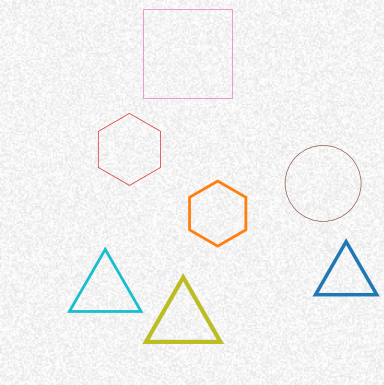[{"shape": "triangle", "thickness": 2.5, "radius": 0.46, "center": [0.899, 0.28]}, {"shape": "hexagon", "thickness": 2, "radius": 0.42, "center": [0.565, 0.445]}, {"shape": "hexagon", "thickness": 0.5, "radius": 0.47, "center": [0.336, 0.612]}, {"shape": "circle", "thickness": 0.5, "radius": 0.49, "center": [0.839, 0.524]}, {"shape": "square", "thickness": 0.5, "radius": 0.58, "center": [0.487, 0.862]}, {"shape": "triangle", "thickness": 3, "radius": 0.56, "center": [0.476, 0.168]}, {"shape": "triangle", "thickness": 2, "radius": 0.54, "center": [0.273, 0.245]}]